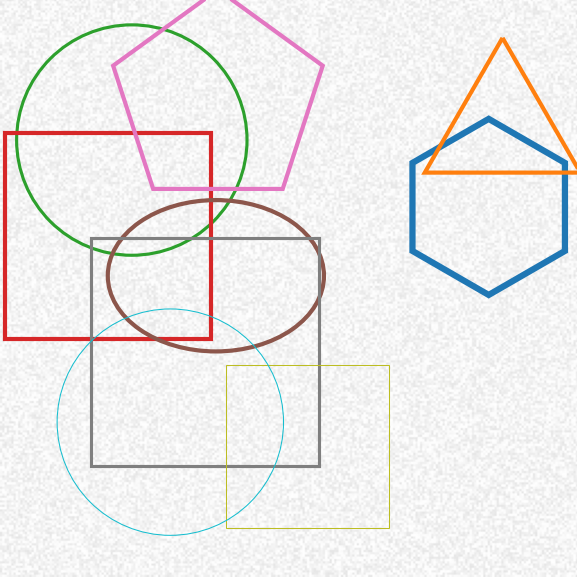[{"shape": "hexagon", "thickness": 3, "radius": 0.76, "center": [0.846, 0.641]}, {"shape": "triangle", "thickness": 2, "radius": 0.78, "center": [0.87, 0.778]}, {"shape": "circle", "thickness": 1.5, "radius": 1.0, "center": [0.228, 0.757]}, {"shape": "square", "thickness": 2, "radius": 0.89, "center": [0.187, 0.591]}, {"shape": "oval", "thickness": 2, "radius": 0.94, "center": [0.374, 0.522]}, {"shape": "pentagon", "thickness": 2, "radius": 0.95, "center": [0.377, 0.826]}, {"shape": "square", "thickness": 1.5, "radius": 0.99, "center": [0.355, 0.389]}, {"shape": "square", "thickness": 0.5, "radius": 0.71, "center": [0.532, 0.226]}, {"shape": "circle", "thickness": 0.5, "radius": 0.98, "center": [0.295, 0.268]}]